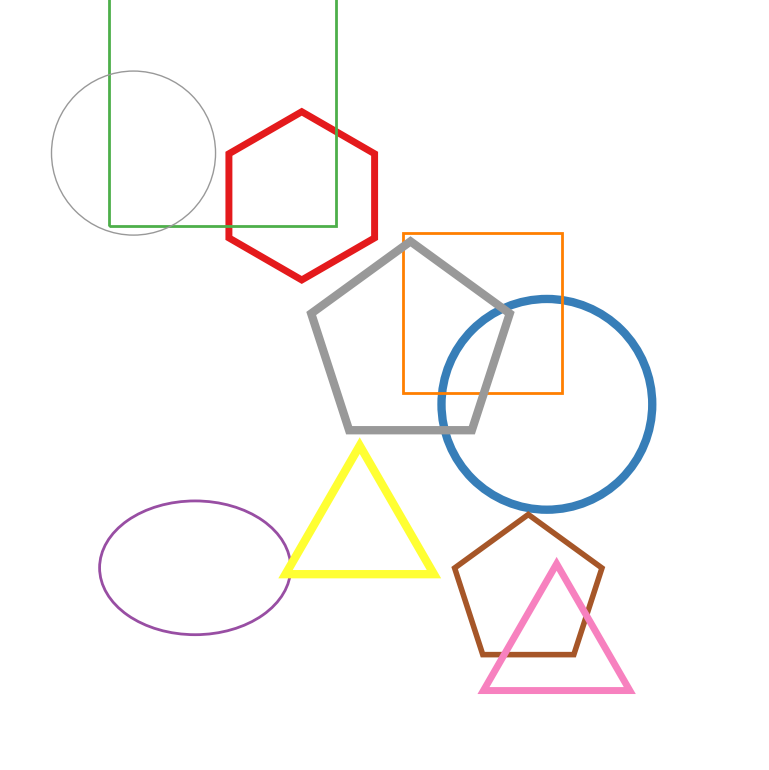[{"shape": "hexagon", "thickness": 2.5, "radius": 0.55, "center": [0.392, 0.746]}, {"shape": "circle", "thickness": 3, "radius": 0.68, "center": [0.71, 0.475]}, {"shape": "square", "thickness": 1, "radius": 0.74, "center": [0.289, 0.854]}, {"shape": "oval", "thickness": 1, "radius": 0.62, "center": [0.253, 0.263]}, {"shape": "square", "thickness": 1, "radius": 0.52, "center": [0.627, 0.594]}, {"shape": "triangle", "thickness": 3, "radius": 0.56, "center": [0.467, 0.31]}, {"shape": "pentagon", "thickness": 2, "radius": 0.5, "center": [0.686, 0.231]}, {"shape": "triangle", "thickness": 2.5, "radius": 0.55, "center": [0.723, 0.158]}, {"shape": "pentagon", "thickness": 3, "radius": 0.68, "center": [0.533, 0.551]}, {"shape": "circle", "thickness": 0.5, "radius": 0.53, "center": [0.173, 0.801]}]